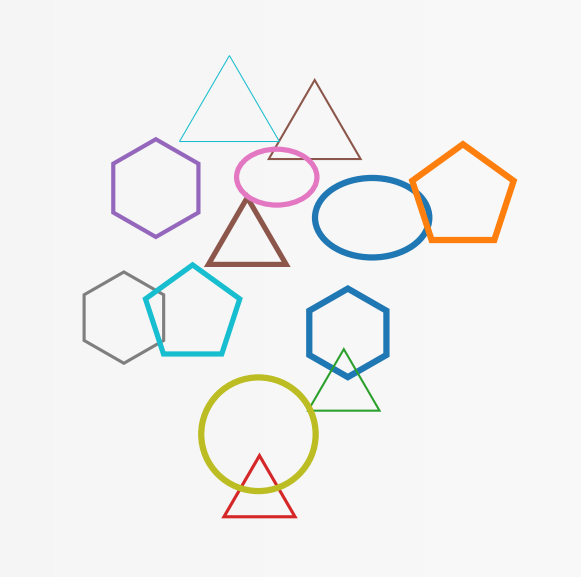[{"shape": "hexagon", "thickness": 3, "radius": 0.38, "center": [0.598, 0.423]}, {"shape": "oval", "thickness": 3, "radius": 0.49, "center": [0.64, 0.622]}, {"shape": "pentagon", "thickness": 3, "radius": 0.46, "center": [0.796, 0.658]}, {"shape": "triangle", "thickness": 1, "radius": 0.35, "center": [0.591, 0.324]}, {"shape": "triangle", "thickness": 1.5, "radius": 0.35, "center": [0.446, 0.14]}, {"shape": "hexagon", "thickness": 2, "radius": 0.42, "center": [0.268, 0.673]}, {"shape": "triangle", "thickness": 2.5, "radius": 0.39, "center": [0.425, 0.58]}, {"shape": "triangle", "thickness": 1, "radius": 0.46, "center": [0.541, 0.769]}, {"shape": "oval", "thickness": 2.5, "radius": 0.35, "center": [0.476, 0.692]}, {"shape": "hexagon", "thickness": 1.5, "radius": 0.4, "center": [0.213, 0.449]}, {"shape": "circle", "thickness": 3, "radius": 0.49, "center": [0.445, 0.247]}, {"shape": "pentagon", "thickness": 2.5, "radius": 0.43, "center": [0.331, 0.455]}, {"shape": "triangle", "thickness": 0.5, "radius": 0.5, "center": [0.395, 0.804]}]